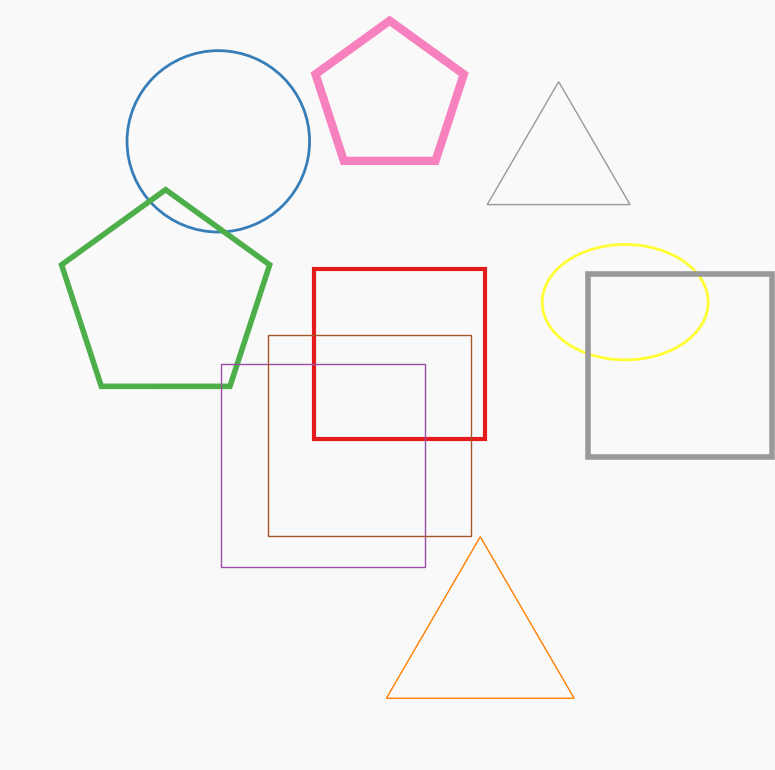[{"shape": "square", "thickness": 1.5, "radius": 0.55, "center": [0.515, 0.54]}, {"shape": "circle", "thickness": 1, "radius": 0.59, "center": [0.282, 0.816]}, {"shape": "pentagon", "thickness": 2, "radius": 0.71, "center": [0.214, 0.612]}, {"shape": "square", "thickness": 0.5, "radius": 0.66, "center": [0.417, 0.396]}, {"shape": "triangle", "thickness": 0.5, "radius": 0.7, "center": [0.62, 0.163]}, {"shape": "oval", "thickness": 1, "radius": 0.54, "center": [0.807, 0.608]}, {"shape": "square", "thickness": 0.5, "radius": 0.65, "center": [0.477, 0.434]}, {"shape": "pentagon", "thickness": 3, "radius": 0.5, "center": [0.503, 0.872]}, {"shape": "square", "thickness": 2, "radius": 0.6, "center": [0.877, 0.525]}, {"shape": "triangle", "thickness": 0.5, "radius": 0.53, "center": [0.721, 0.787]}]